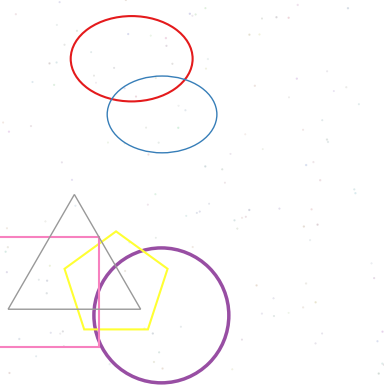[{"shape": "oval", "thickness": 1.5, "radius": 0.79, "center": [0.342, 0.847]}, {"shape": "oval", "thickness": 1, "radius": 0.71, "center": [0.421, 0.703]}, {"shape": "circle", "thickness": 2.5, "radius": 0.88, "center": [0.419, 0.181]}, {"shape": "pentagon", "thickness": 1.5, "radius": 0.7, "center": [0.301, 0.258]}, {"shape": "square", "thickness": 1.5, "radius": 0.71, "center": [0.115, 0.241]}, {"shape": "triangle", "thickness": 1, "radius": 0.99, "center": [0.193, 0.296]}]